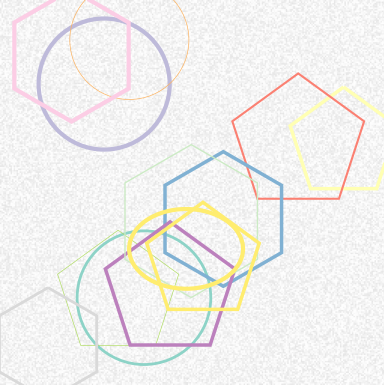[{"shape": "circle", "thickness": 2, "radius": 0.87, "center": [0.374, 0.227]}, {"shape": "pentagon", "thickness": 2.5, "radius": 0.73, "center": [0.892, 0.628]}, {"shape": "circle", "thickness": 3, "radius": 0.85, "center": [0.27, 0.782]}, {"shape": "pentagon", "thickness": 1.5, "radius": 0.9, "center": [0.775, 0.629]}, {"shape": "hexagon", "thickness": 2.5, "radius": 0.87, "center": [0.58, 0.431]}, {"shape": "circle", "thickness": 0.5, "radius": 0.77, "center": [0.336, 0.896]}, {"shape": "pentagon", "thickness": 0.5, "radius": 0.83, "center": [0.307, 0.237]}, {"shape": "hexagon", "thickness": 3, "radius": 0.86, "center": [0.186, 0.856]}, {"shape": "hexagon", "thickness": 2, "radius": 0.73, "center": [0.125, 0.107]}, {"shape": "pentagon", "thickness": 2.5, "radius": 0.88, "center": [0.442, 0.247]}, {"shape": "hexagon", "thickness": 1, "radius": 0.99, "center": [0.497, 0.426]}, {"shape": "pentagon", "thickness": 2.5, "radius": 0.77, "center": [0.527, 0.321]}, {"shape": "oval", "thickness": 3, "radius": 0.74, "center": [0.483, 0.354]}]